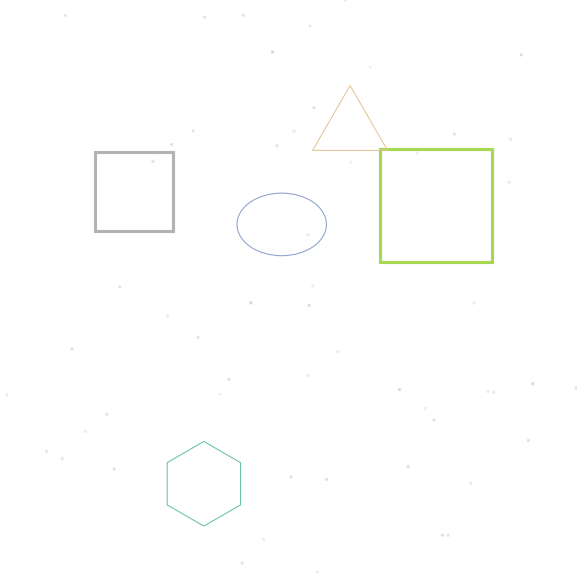[{"shape": "hexagon", "thickness": 0.5, "radius": 0.37, "center": [0.353, 0.161]}, {"shape": "oval", "thickness": 0.5, "radius": 0.39, "center": [0.488, 0.611]}, {"shape": "square", "thickness": 1.5, "radius": 0.49, "center": [0.755, 0.643]}, {"shape": "triangle", "thickness": 0.5, "radius": 0.37, "center": [0.606, 0.776]}, {"shape": "square", "thickness": 1.5, "radius": 0.34, "center": [0.232, 0.668]}]